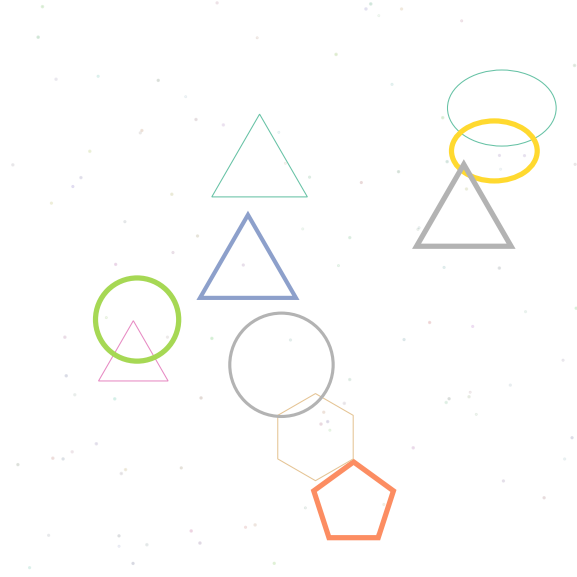[{"shape": "triangle", "thickness": 0.5, "radius": 0.48, "center": [0.449, 0.706]}, {"shape": "oval", "thickness": 0.5, "radius": 0.47, "center": [0.869, 0.812]}, {"shape": "pentagon", "thickness": 2.5, "radius": 0.36, "center": [0.612, 0.127]}, {"shape": "triangle", "thickness": 2, "radius": 0.48, "center": [0.429, 0.531]}, {"shape": "triangle", "thickness": 0.5, "radius": 0.35, "center": [0.231, 0.374]}, {"shape": "circle", "thickness": 2.5, "radius": 0.36, "center": [0.237, 0.446]}, {"shape": "oval", "thickness": 2.5, "radius": 0.37, "center": [0.856, 0.738]}, {"shape": "hexagon", "thickness": 0.5, "radius": 0.38, "center": [0.546, 0.242]}, {"shape": "circle", "thickness": 1.5, "radius": 0.45, "center": [0.487, 0.367]}, {"shape": "triangle", "thickness": 2.5, "radius": 0.47, "center": [0.803, 0.62]}]